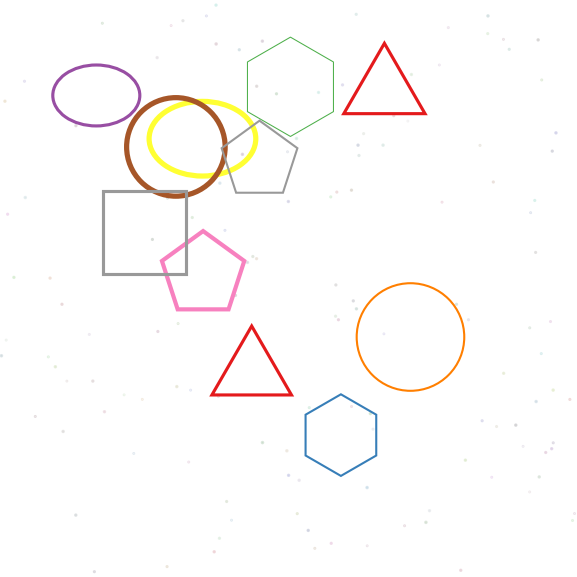[{"shape": "triangle", "thickness": 1.5, "radius": 0.4, "center": [0.436, 0.355]}, {"shape": "triangle", "thickness": 1.5, "radius": 0.41, "center": [0.666, 0.843]}, {"shape": "hexagon", "thickness": 1, "radius": 0.35, "center": [0.59, 0.246]}, {"shape": "hexagon", "thickness": 0.5, "radius": 0.43, "center": [0.503, 0.849]}, {"shape": "oval", "thickness": 1.5, "radius": 0.38, "center": [0.167, 0.834]}, {"shape": "circle", "thickness": 1, "radius": 0.47, "center": [0.711, 0.416]}, {"shape": "oval", "thickness": 2.5, "radius": 0.46, "center": [0.351, 0.759]}, {"shape": "circle", "thickness": 2.5, "radius": 0.43, "center": [0.305, 0.745]}, {"shape": "pentagon", "thickness": 2, "radius": 0.37, "center": [0.352, 0.524]}, {"shape": "pentagon", "thickness": 1, "radius": 0.34, "center": [0.449, 0.721]}, {"shape": "square", "thickness": 1.5, "radius": 0.36, "center": [0.251, 0.597]}]